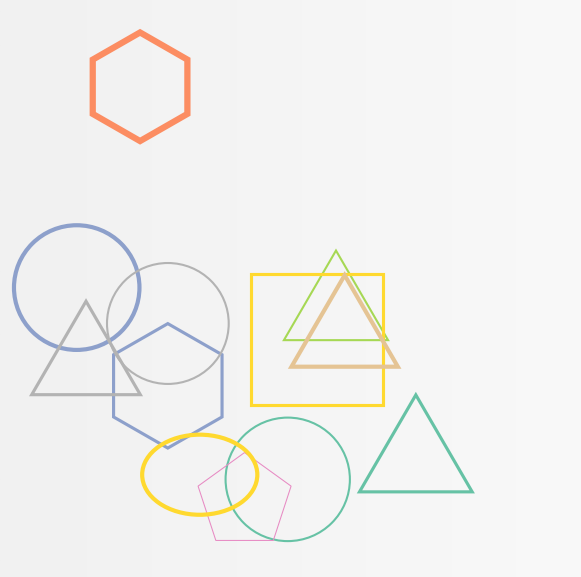[{"shape": "triangle", "thickness": 1.5, "radius": 0.56, "center": [0.715, 0.203]}, {"shape": "circle", "thickness": 1, "radius": 0.53, "center": [0.495, 0.169]}, {"shape": "hexagon", "thickness": 3, "radius": 0.47, "center": [0.241, 0.849]}, {"shape": "hexagon", "thickness": 1.5, "radius": 0.54, "center": [0.289, 0.331]}, {"shape": "circle", "thickness": 2, "radius": 0.54, "center": [0.132, 0.501]}, {"shape": "pentagon", "thickness": 0.5, "radius": 0.42, "center": [0.421, 0.131]}, {"shape": "triangle", "thickness": 1, "radius": 0.52, "center": [0.578, 0.462]}, {"shape": "oval", "thickness": 2, "radius": 0.5, "center": [0.344, 0.177]}, {"shape": "square", "thickness": 1.5, "radius": 0.57, "center": [0.545, 0.412]}, {"shape": "triangle", "thickness": 2, "radius": 0.53, "center": [0.593, 0.417]}, {"shape": "circle", "thickness": 1, "radius": 0.52, "center": [0.289, 0.439]}, {"shape": "triangle", "thickness": 1.5, "radius": 0.54, "center": [0.148, 0.37]}]